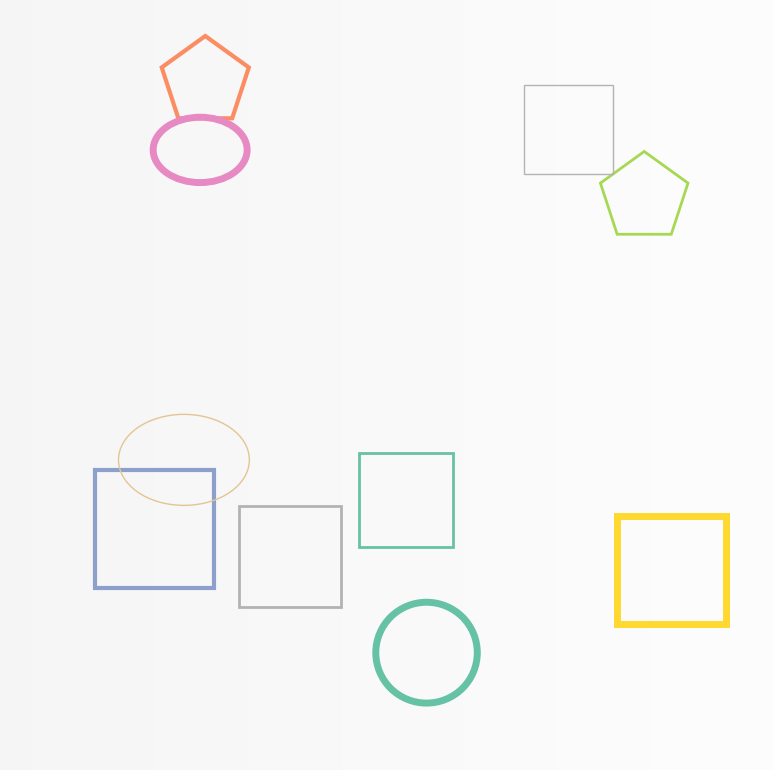[{"shape": "circle", "thickness": 2.5, "radius": 0.33, "center": [0.55, 0.152]}, {"shape": "square", "thickness": 1, "radius": 0.3, "center": [0.524, 0.351]}, {"shape": "pentagon", "thickness": 1.5, "radius": 0.3, "center": [0.265, 0.894]}, {"shape": "square", "thickness": 1.5, "radius": 0.38, "center": [0.199, 0.312]}, {"shape": "oval", "thickness": 2.5, "radius": 0.3, "center": [0.258, 0.805]}, {"shape": "pentagon", "thickness": 1, "radius": 0.3, "center": [0.831, 0.744]}, {"shape": "square", "thickness": 2.5, "radius": 0.35, "center": [0.866, 0.26]}, {"shape": "oval", "thickness": 0.5, "radius": 0.42, "center": [0.237, 0.403]}, {"shape": "square", "thickness": 0.5, "radius": 0.29, "center": [0.733, 0.832]}, {"shape": "square", "thickness": 1, "radius": 0.33, "center": [0.374, 0.278]}]